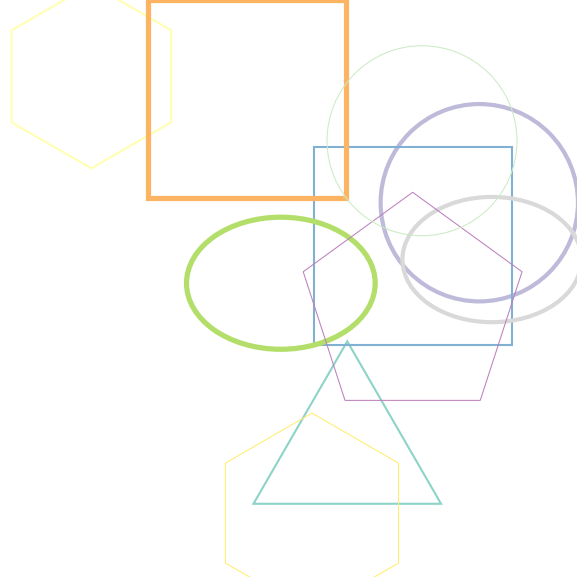[{"shape": "triangle", "thickness": 1, "radius": 0.94, "center": [0.601, 0.221]}, {"shape": "hexagon", "thickness": 1, "radius": 0.8, "center": [0.158, 0.867]}, {"shape": "circle", "thickness": 2, "radius": 0.85, "center": [0.83, 0.648]}, {"shape": "square", "thickness": 1, "radius": 0.85, "center": [0.715, 0.573]}, {"shape": "square", "thickness": 2.5, "radius": 0.86, "center": [0.427, 0.827]}, {"shape": "oval", "thickness": 2.5, "radius": 0.82, "center": [0.486, 0.509]}, {"shape": "oval", "thickness": 2, "radius": 0.77, "center": [0.852, 0.55]}, {"shape": "pentagon", "thickness": 0.5, "radius": 1.0, "center": [0.715, 0.467]}, {"shape": "circle", "thickness": 0.5, "radius": 0.82, "center": [0.731, 0.755]}, {"shape": "hexagon", "thickness": 0.5, "radius": 0.87, "center": [0.54, 0.111]}]